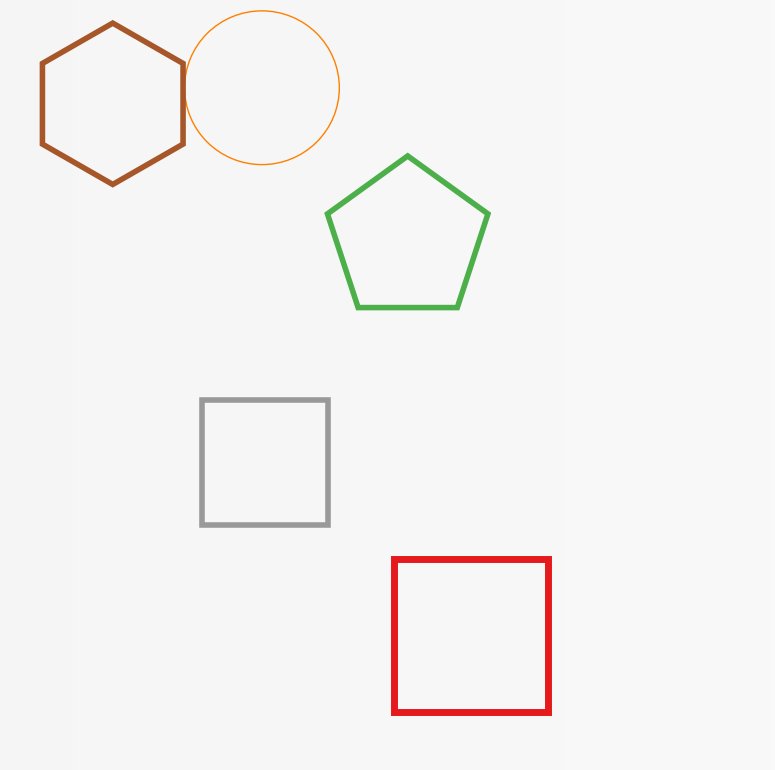[{"shape": "square", "thickness": 2.5, "radius": 0.5, "center": [0.608, 0.175]}, {"shape": "pentagon", "thickness": 2, "radius": 0.54, "center": [0.526, 0.689]}, {"shape": "circle", "thickness": 0.5, "radius": 0.5, "center": [0.338, 0.886]}, {"shape": "hexagon", "thickness": 2, "radius": 0.52, "center": [0.145, 0.865]}, {"shape": "square", "thickness": 2, "radius": 0.41, "center": [0.341, 0.4]}]